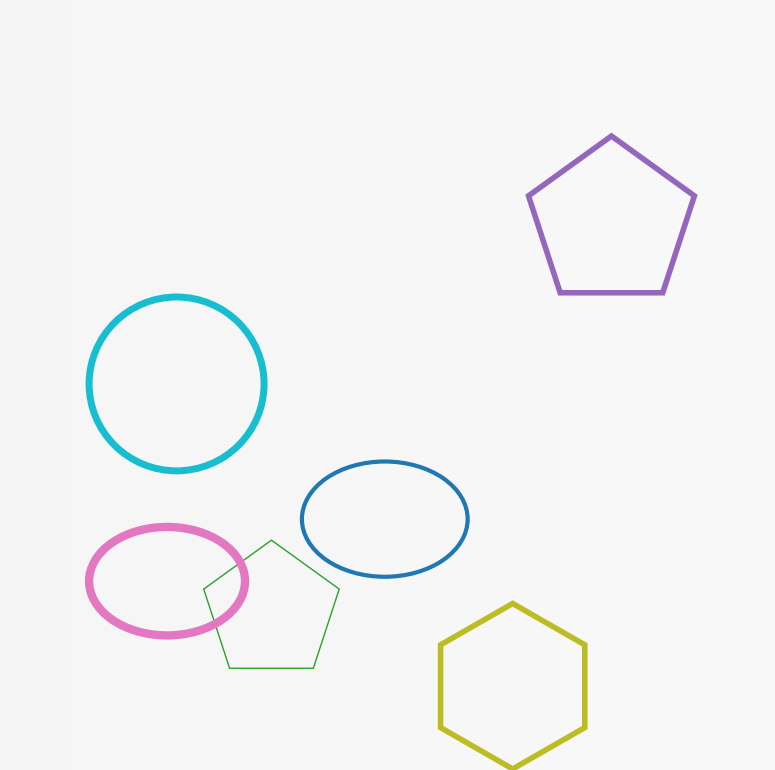[{"shape": "oval", "thickness": 1.5, "radius": 0.53, "center": [0.496, 0.326]}, {"shape": "pentagon", "thickness": 0.5, "radius": 0.46, "center": [0.35, 0.207]}, {"shape": "pentagon", "thickness": 2, "radius": 0.56, "center": [0.789, 0.711]}, {"shape": "oval", "thickness": 3, "radius": 0.5, "center": [0.216, 0.245]}, {"shape": "hexagon", "thickness": 2, "radius": 0.54, "center": [0.662, 0.109]}, {"shape": "circle", "thickness": 2.5, "radius": 0.56, "center": [0.228, 0.501]}]